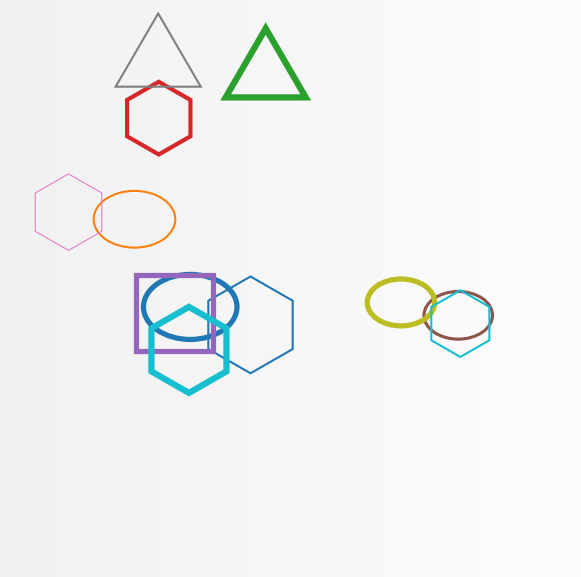[{"shape": "oval", "thickness": 2.5, "radius": 0.4, "center": [0.327, 0.468]}, {"shape": "hexagon", "thickness": 1, "radius": 0.42, "center": [0.431, 0.437]}, {"shape": "oval", "thickness": 1, "radius": 0.35, "center": [0.231, 0.619]}, {"shape": "triangle", "thickness": 3, "radius": 0.4, "center": [0.457, 0.87]}, {"shape": "hexagon", "thickness": 2, "radius": 0.31, "center": [0.273, 0.795]}, {"shape": "square", "thickness": 2.5, "radius": 0.33, "center": [0.301, 0.457]}, {"shape": "oval", "thickness": 1.5, "radius": 0.29, "center": [0.788, 0.453]}, {"shape": "hexagon", "thickness": 0.5, "radius": 0.33, "center": [0.118, 0.632]}, {"shape": "triangle", "thickness": 1, "radius": 0.42, "center": [0.272, 0.891]}, {"shape": "oval", "thickness": 2.5, "radius": 0.29, "center": [0.69, 0.475]}, {"shape": "hexagon", "thickness": 1, "radius": 0.29, "center": [0.792, 0.439]}, {"shape": "hexagon", "thickness": 3, "radius": 0.37, "center": [0.325, 0.393]}]